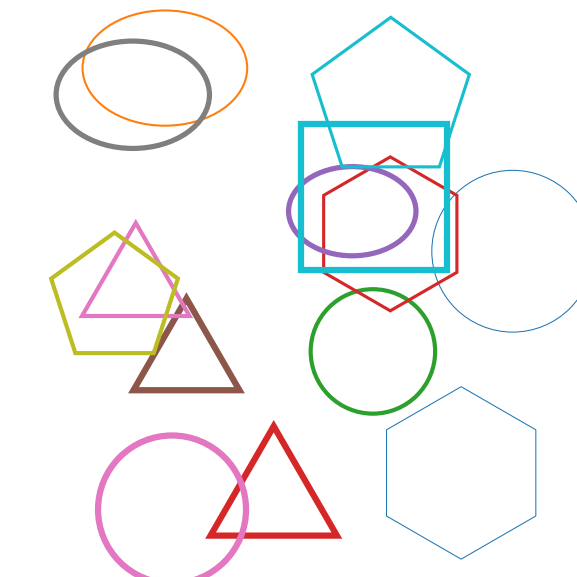[{"shape": "circle", "thickness": 0.5, "radius": 0.7, "center": [0.888, 0.564]}, {"shape": "hexagon", "thickness": 0.5, "radius": 0.75, "center": [0.799, 0.18]}, {"shape": "oval", "thickness": 1, "radius": 0.71, "center": [0.286, 0.881]}, {"shape": "circle", "thickness": 2, "radius": 0.54, "center": [0.646, 0.391]}, {"shape": "triangle", "thickness": 3, "radius": 0.63, "center": [0.474, 0.135]}, {"shape": "hexagon", "thickness": 1.5, "radius": 0.67, "center": [0.676, 0.594]}, {"shape": "oval", "thickness": 2.5, "radius": 0.55, "center": [0.61, 0.633]}, {"shape": "triangle", "thickness": 3, "radius": 0.53, "center": [0.323, 0.376]}, {"shape": "circle", "thickness": 3, "radius": 0.64, "center": [0.298, 0.117]}, {"shape": "triangle", "thickness": 2, "radius": 0.54, "center": [0.235, 0.506]}, {"shape": "oval", "thickness": 2.5, "radius": 0.66, "center": [0.23, 0.835]}, {"shape": "pentagon", "thickness": 2, "radius": 0.58, "center": [0.198, 0.481]}, {"shape": "pentagon", "thickness": 1.5, "radius": 0.72, "center": [0.677, 0.826]}, {"shape": "square", "thickness": 3, "radius": 0.63, "center": [0.647, 0.658]}]